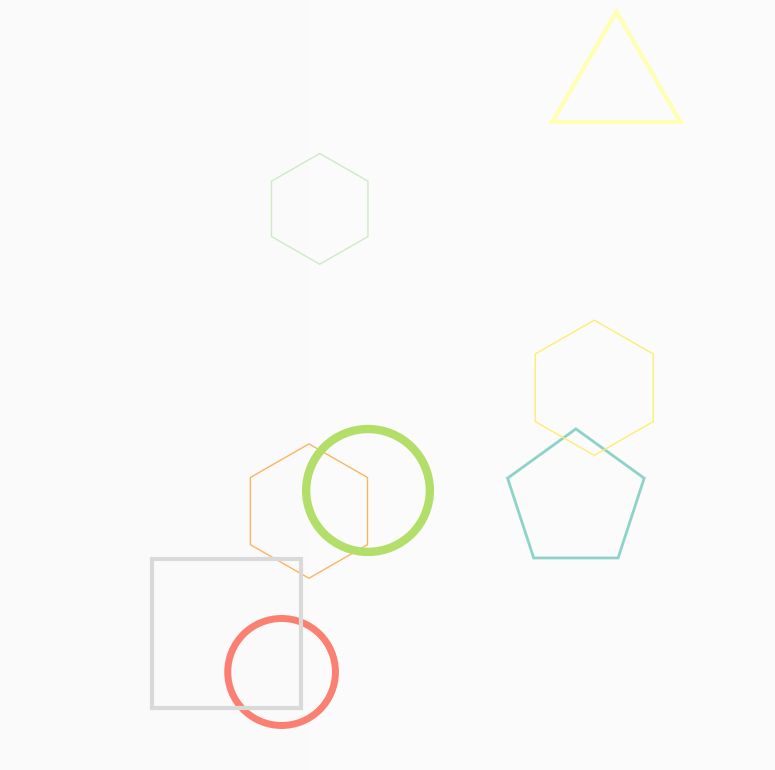[{"shape": "pentagon", "thickness": 1, "radius": 0.46, "center": [0.743, 0.35]}, {"shape": "triangle", "thickness": 1.5, "radius": 0.48, "center": [0.795, 0.889]}, {"shape": "circle", "thickness": 2.5, "radius": 0.35, "center": [0.363, 0.127]}, {"shape": "hexagon", "thickness": 0.5, "radius": 0.44, "center": [0.399, 0.336]}, {"shape": "circle", "thickness": 3, "radius": 0.4, "center": [0.475, 0.363]}, {"shape": "square", "thickness": 1.5, "radius": 0.48, "center": [0.293, 0.177]}, {"shape": "hexagon", "thickness": 0.5, "radius": 0.36, "center": [0.413, 0.729]}, {"shape": "hexagon", "thickness": 0.5, "radius": 0.44, "center": [0.767, 0.496]}]